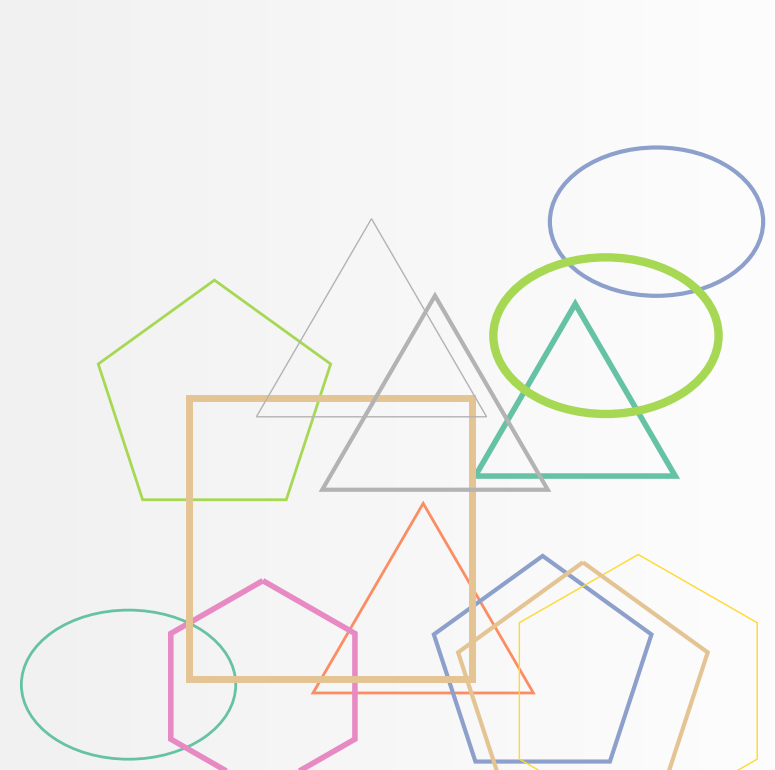[{"shape": "triangle", "thickness": 2, "radius": 0.74, "center": [0.742, 0.456]}, {"shape": "oval", "thickness": 1, "radius": 0.69, "center": [0.166, 0.111]}, {"shape": "triangle", "thickness": 1, "radius": 0.82, "center": [0.546, 0.182]}, {"shape": "pentagon", "thickness": 1.5, "radius": 0.74, "center": [0.7, 0.13]}, {"shape": "oval", "thickness": 1.5, "radius": 0.69, "center": [0.847, 0.712]}, {"shape": "hexagon", "thickness": 2, "radius": 0.69, "center": [0.339, 0.109]}, {"shape": "oval", "thickness": 3, "radius": 0.73, "center": [0.782, 0.564]}, {"shape": "pentagon", "thickness": 1, "radius": 0.79, "center": [0.277, 0.479]}, {"shape": "hexagon", "thickness": 0.5, "radius": 0.89, "center": [0.824, 0.103]}, {"shape": "square", "thickness": 2.5, "radius": 0.91, "center": [0.427, 0.3]}, {"shape": "pentagon", "thickness": 1.5, "radius": 0.85, "center": [0.752, 0.1]}, {"shape": "triangle", "thickness": 1.5, "radius": 0.84, "center": [0.561, 0.448]}, {"shape": "triangle", "thickness": 0.5, "radius": 0.86, "center": [0.479, 0.544]}]